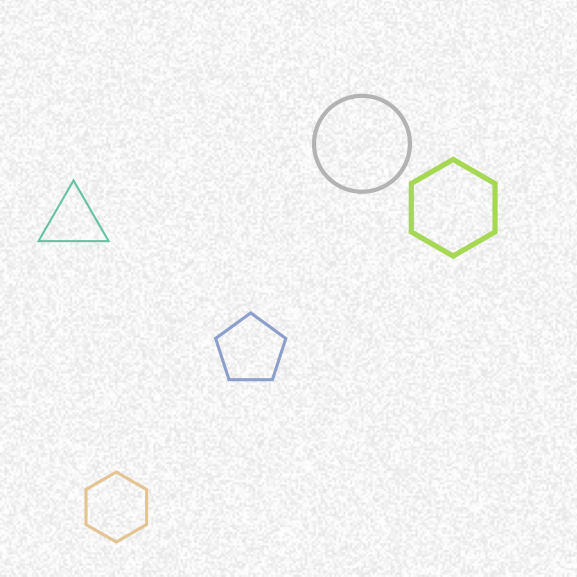[{"shape": "triangle", "thickness": 1, "radius": 0.35, "center": [0.127, 0.617]}, {"shape": "pentagon", "thickness": 1.5, "radius": 0.32, "center": [0.434, 0.393]}, {"shape": "hexagon", "thickness": 2.5, "radius": 0.42, "center": [0.785, 0.639]}, {"shape": "hexagon", "thickness": 1.5, "radius": 0.3, "center": [0.201, 0.121]}, {"shape": "circle", "thickness": 2, "radius": 0.42, "center": [0.627, 0.75]}]